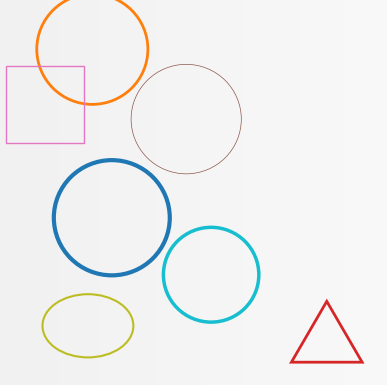[{"shape": "circle", "thickness": 3, "radius": 0.75, "center": [0.289, 0.434]}, {"shape": "circle", "thickness": 2, "radius": 0.72, "center": [0.238, 0.872]}, {"shape": "triangle", "thickness": 2, "radius": 0.53, "center": [0.843, 0.112]}, {"shape": "circle", "thickness": 0.5, "radius": 0.71, "center": [0.481, 0.691]}, {"shape": "square", "thickness": 1, "radius": 0.5, "center": [0.117, 0.729]}, {"shape": "oval", "thickness": 1.5, "radius": 0.59, "center": [0.227, 0.154]}, {"shape": "circle", "thickness": 2.5, "radius": 0.62, "center": [0.545, 0.286]}]